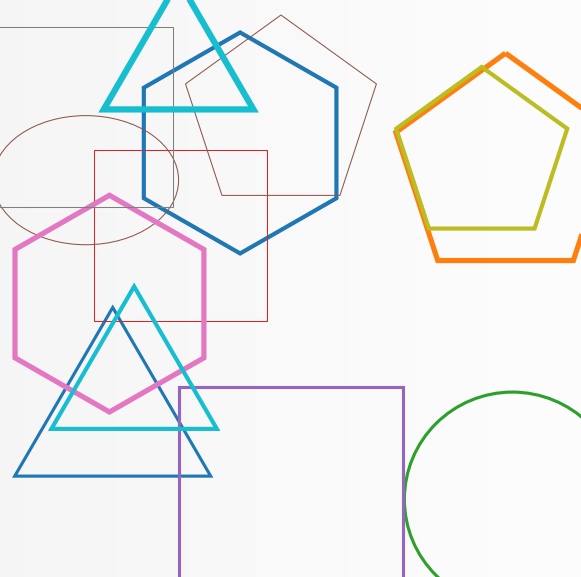[{"shape": "triangle", "thickness": 1.5, "radius": 0.97, "center": [0.194, 0.272]}, {"shape": "hexagon", "thickness": 2, "radius": 0.96, "center": [0.413, 0.752]}, {"shape": "pentagon", "thickness": 2.5, "radius": 0.99, "center": [0.87, 0.709]}, {"shape": "circle", "thickness": 1.5, "radius": 0.93, "center": [0.882, 0.134]}, {"shape": "square", "thickness": 0.5, "radius": 0.74, "center": [0.311, 0.592]}, {"shape": "square", "thickness": 1.5, "radius": 0.97, "center": [0.501, 0.136]}, {"shape": "pentagon", "thickness": 0.5, "radius": 0.86, "center": [0.483, 0.8]}, {"shape": "oval", "thickness": 0.5, "radius": 0.8, "center": [0.148, 0.687]}, {"shape": "hexagon", "thickness": 2.5, "radius": 0.94, "center": [0.188, 0.473]}, {"shape": "square", "thickness": 0.5, "radius": 0.78, "center": [0.142, 0.796]}, {"shape": "pentagon", "thickness": 2, "radius": 0.77, "center": [0.829, 0.729]}, {"shape": "triangle", "thickness": 2, "radius": 0.82, "center": [0.231, 0.339]}, {"shape": "triangle", "thickness": 3, "radius": 0.74, "center": [0.307, 0.884]}]